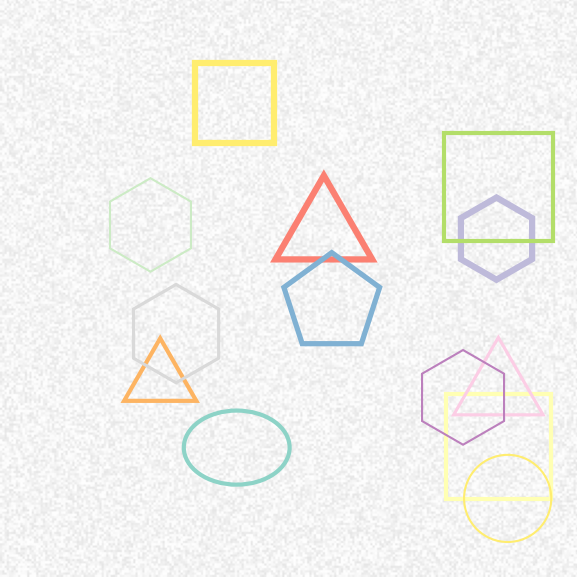[{"shape": "oval", "thickness": 2, "radius": 0.46, "center": [0.41, 0.224]}, {"shape": "square", "thickness": 2, "radius": 0.46, "center": [0.863, 0.226]}, {"shape": "hexagon", "thickness": 3, "radius": 0.36, "center": [0.86, 0.586]}, {"shape": "triangle", "thickness": 3, "radius": 0.48, "center": [0.561, 0.598]}, {"shape": "pentagon", "thickness": 2.5, "radius": 0.44, "center": [0.574, 0.475]}, {"shape": "triangle", "thickness": 2, "radius": 0.36, "center": [0.277, 0.341]}, {"shape": "square", "thickness": 2, "radius": 0.47, "center": [0.863, 0.675]}, {"shape": "triangle", "thickness": 1.5, "radius": 0.45, "center": [0.863, 0.325]}, {"shape": "hexagon", "thickness": 1.5, "radius": 0.43, "center": [0.305, 0.421]}, {"shape": "hexagon", "thickness": 1, "radius": 0.41, "center": [0.802, 0.311]}, {"shape": "hexagon", "thickness": 1, "radius": 0.4, "center": [0.261, 0.61]}, {"shape": "circle", "thickness": 1, "radius": 0.38, "center": [0.879, 0.136]}, {"shape": "square", "thickness": 3, "radius": 0.34, "center": [0.406, 0.821]}]